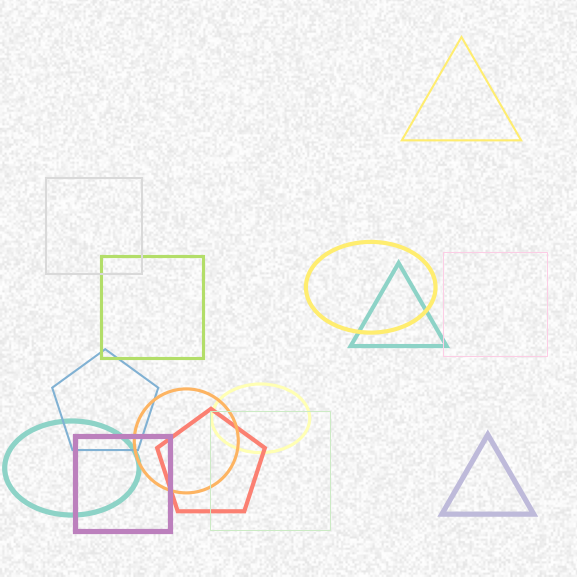[{"shape": "triangle", "thickness": 2, "radius": 0.48, "center": [0.69, 0.448]}, {"shape": "oval", "thickness": 2.5, "radius": 0.58, "center": [0.124, 0.189]}, {"shape": "oval", "thickness": 1.5, "radius": 0.42, "center": [0.451, 0.275]}, {"shape": "triangle", "thickness": 2.5, "radius": 0.46, "center": [0.845, 0.155]}, {"shape": "pentagon", "thickness": 2, "radius": 0.49, "center": [0.365, 0.193]}, {"shape": "pentagon", "thickness": 1, "radius": 0.48, "center": [0.182, 0.298]}, {"shape": "circle", "thickness": 1.5, "radius": 0.45, "center": [0.323, 0.236]}, {"shape": "square", "thickness": 1.5, "radius": 0.44, "center": [0.263, 0.467]}, {"shape": "square", "thickness": 0.5, "radius": 0.45, "center": [0.857, 0.473]}, {"shape": "square", "thickness": 1, "radius": 0.42, "center": [0.163, 0.608]}, {"shape": "square", "thickness": 2.5, "radius": 0.41, "center": [0.212, 0.162]}, {"shape": "square", "thickness": 0.5, "radius": 0.52, "center": [0.467, 0.184]}, {"shape": "triangle", "thickness": 1, "radius": 0.6, "center": [0.799, 0.816]}, {"shape": "oval", "thickness": 2, "radius": 0.56, "center": [0.642, 0.502]}]